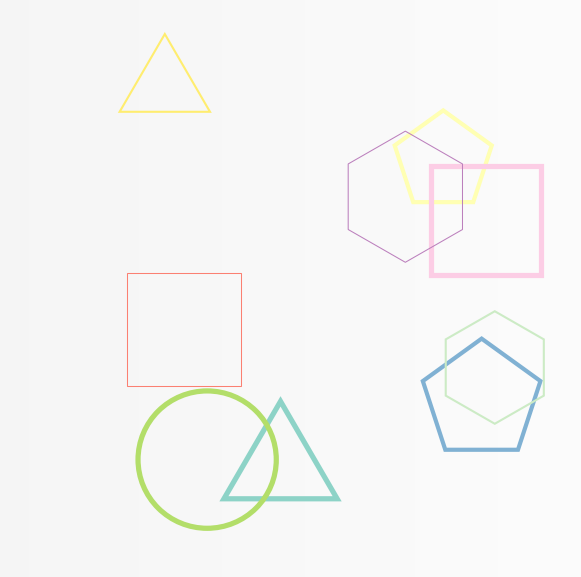[{"shape": "triangle", "thickness": 2.5, "radius": 0.56, "center": [0.483, 0.192]}, {"shape": "pentagon", "thickness": 2, "radius": 0.44, "center": [0.763, 0.72]}, {"shape": "square", "thickness": 0.5, "radius": 0.49, "center": [0.316, 0.429]}, {"shape": "pentagon", "thickness": 2, "radius": 0.53, "center": [0.829, 0.306]}, {"shape": "circle", "thickness": 2.5, "radius": 0.59, "center": [0.356, 0.203]}, {"shape": "square", "thickness": 2.5, "radius": 0.47, "center": [0.836, 0.617]}, {"shape": "hexagon", "thickness": 0.5, "radius": 0.57, "center": [0.697, 0.658]}, {"shape": "hexagon", "thickness": 1, "radius": 0.49, "center": [0.851, 0.363]}, {"shape": "triangle", "thickness": 1, "radius": 0.45, "center": [0.284, 0.85]}]